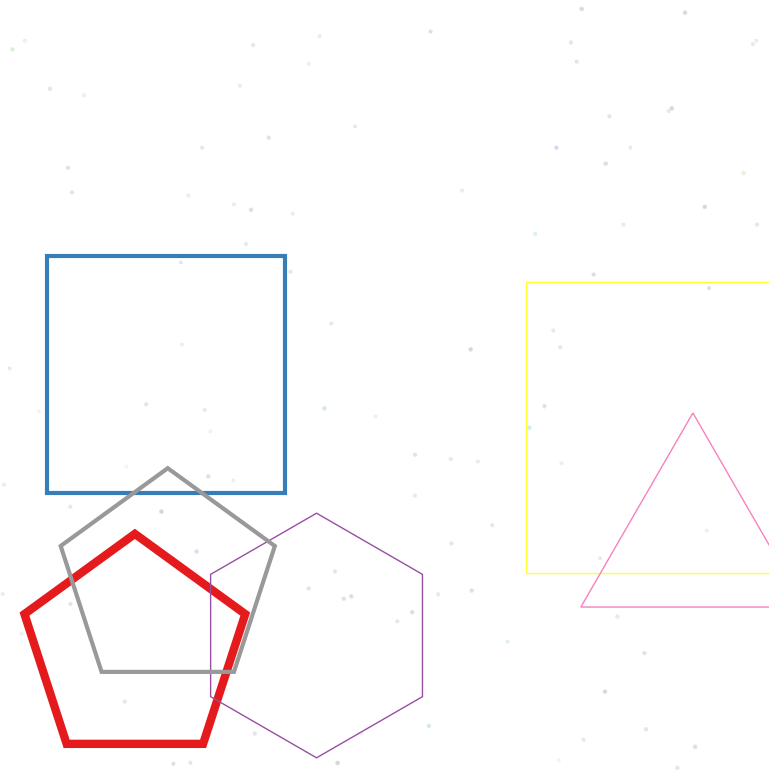[{"shape": "pentagon", "thickness": 3, "radius": 0.75, "center": [0.175, 0.156]}, {"shape": "square", "thickness": 1.5, "radius": 0.77, "center": [0.216, 0.514]}, {"shape": "hexagon", "thickness": 0.5, "radius": 0.79, "center": [0.411, 0.175]}, {"shape": "square", "thickness": 0.5, "radius": 0.95, "center": [0.873, 0.445]}, {"shape": "triangle", "thickness": 0.5, "radius": 0.84, "center": [0.9, 0.296]}, {"shape": "pentagon", "thickness": 1.5, "radius": 0.73, "center": [0.218, 0.246]}]